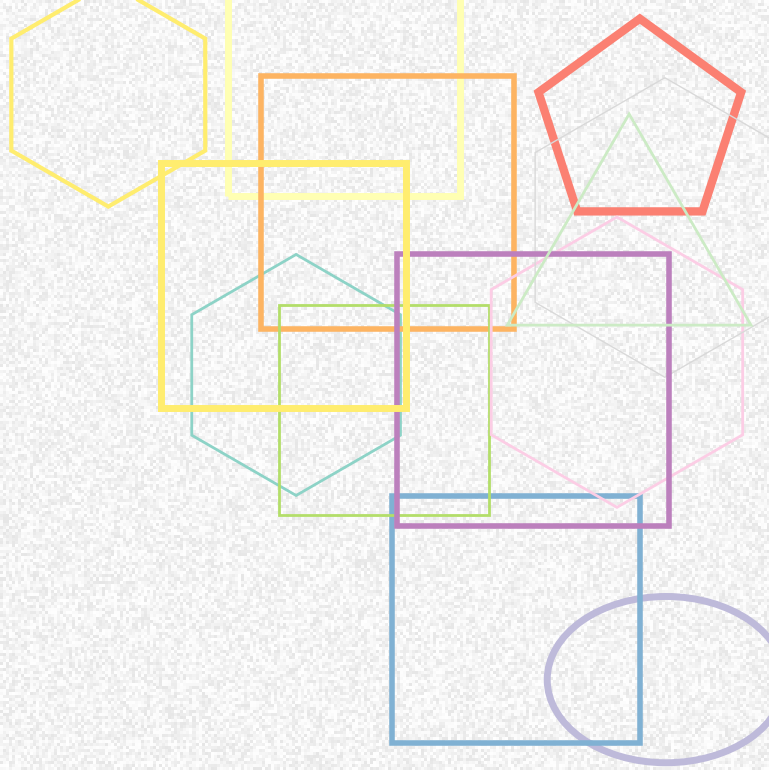[{"shape": "hexagon", "thickness": 1, "radius": 0.78, "center": [0.385, 0.513]}, {"shape": "square", "thickness": 2.5, "radius": 0.75, "center": [0.447, 0.896]}, {"shape": "oval", "thickness": 2.5, "radius": 0.77, "center": [0.865, 0.117]}, {"shape": "pentagon", "thickness": 3, "radius": 0.69, "center": [0.831, 0.837]}, {"shape": "square", "thickness": 2, "radius": 0.8, "center": [0.67, 0.195]}, {"shape": "square", "thickness": 2, "radius": 0.82, "center": [0.503, 0.737]}, {"shape": "square", "thickness": 1, "radius": 0.68, "center": [0.499, 0.468]}, {"shape": "hexagon", "thickness": 1, "radius": 0.94, "center": [0.801, 0.53]}, {"shape": "hexagon", "thickness": 0.5, "radius": 0.97, "center": [0.863, 0.705]}, {"shape": "square", "thickness": 2, "radius": 0.88, "center": [0.692, 0.493]}, {"shape": "triangle", "thickness": 1, "radius": 0.91, "center": [0.817, 0.669]}, {"shape": "square", "thickness": 2.5, "radius": 0.8, "center": [0.368, 0.63]}, {"shape": "hexagon", "thickness": 1.5, "radius": 0.73, "center": [0.141, 0.877]}]